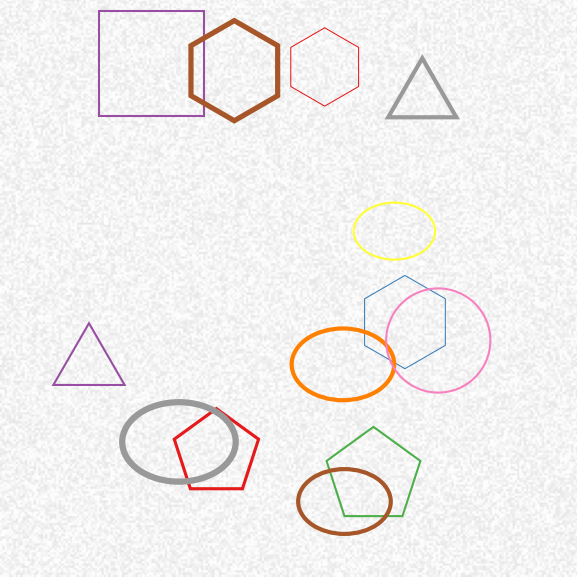[{"shape": "pentagon", "thickness": 1.5, "radius": 0.38, "center": [0.375, 0.215]}, {"shape": "hexagon", "thickness": 0.5, "radius": 0.34, "center": [0.562, 0.883]}, {"shape": "hexagon", "thickness": 0.5, "radius": 0.4, "center": [0.701, 0.441]}, {"shape": "pentagon", "thickness": 1, "radius": 0.43, "center": [0.647, 0.175]}, {"shape": "triangle", "thickness": 1, "radius": 0.36, "center": [0.154, 0.368]}, {"shape": "square", "thickness": 1, "radius": 0.46, "center": [0.262, 0.889]}, {"shape": "oval", "thickness": 2, "radius": 0.44, "center": [0.594, 0.368]}, {"shape": "oval", "thickness": 1, "radius": 0.35, "center": [0.683, 0.599]}, {"shape": "hexagon", "thickness": 2.5, "radius": 0.43, "center": [0.406, 0.877]}, {"shape": "oval", "thickness": 2, "radius": 0.4, "center": [0.596, 0.131]}, {"shape": "circle", "thickness": 1, "radius": 0.45, "center": [0.759, 0.41]}, {"shape": "triangle", "thickness": 2, "radius": 0.34, "center": [0.731, 0.83]}, {"shape": "oval", "thickness": 3, "radius": 0.49, "center": [0.31, 0.234]}]